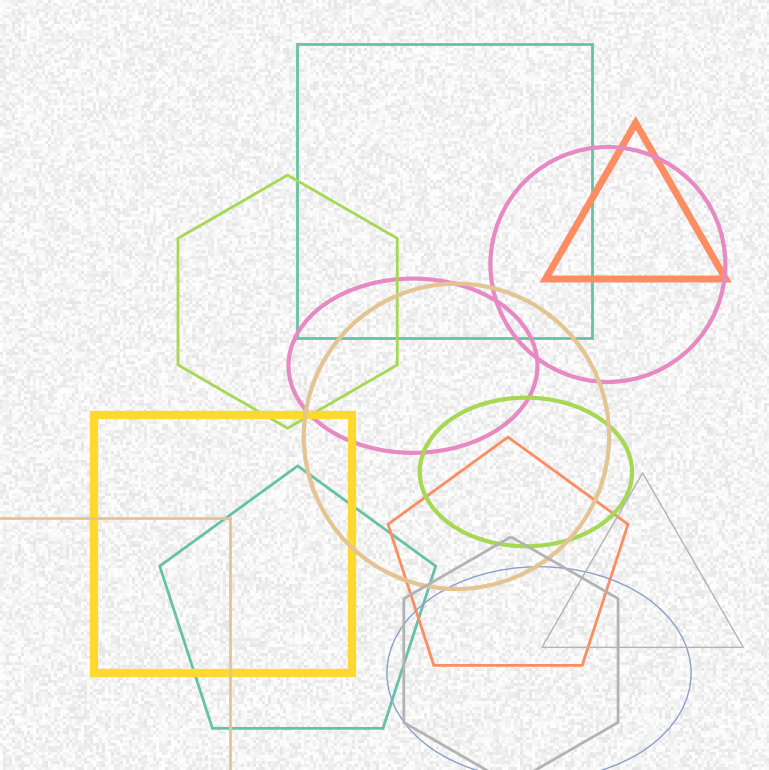[{"shape": "pentagon", "thickness": 1, "radius": 0.94, "center": [0.387, 0.207]}, {"shape": "square", "thickness": 1, "radius": 0.96, "center": [0.577, 0.752]}, {"shape": "triangle", "thickness": 2.5, "radius": 0.68, "center": [0.825, 0.705]}, {"shape": "pentagon", "thickness": 1, "radius": 0.82, "center": [0.66, 0.268]}, {"shape": "oval", "thickness": 0.5, "radius": 0.99, "center": [0.7, 0.126]}, {"shape": "oval", "thickness": 1.5, "radius": 0.81, "center": [0.536, 0.525]}, {"shape": "circle", "thickness": 1.5, "radius": 0.76, "center": [0.789, 0.657]}, {"shape": "oval", "thickness": 1.5, "radius": 0.69, "center": [0.683, 0.387]}, {"shape": "hexagon", "thickness": 1, "radius": 0.82, "center": [0.374, 0.608]}, {"shape": "square", "thickness": 3, "radius": 0.84, "center": [0.29, 0.294]}, {"shape": "circle", "thickness": 1.5, "radius": 0.99, "center": [0.593, 0.433]}, {"shape": "square", "thickness": 1, "radius": 0.95, "center": [0.11, 0.138]}, {"shape": "triangle", "thickness": 0.5, "radius": 0.76, "center": [0.835, 0.235]}, {"shape": "hexagon", "thickness": 1, "radius": 0.8, "center": [0.664, 0.142]}]